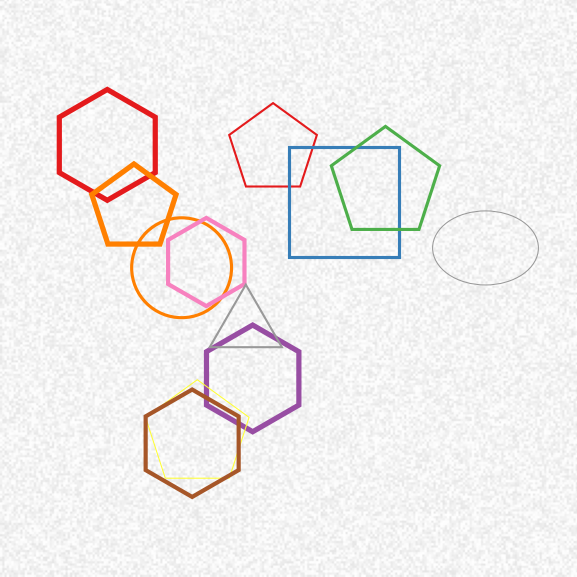[{"shape": "pentagon", "thickness": 1, "radius": 0.4, "center": [0.473, 0.741]}, {"shape": "hexagon", "thickness": 2.5, "radius": 0.48, "center": [0.186, 0.748]}, {"shape": "square", "thickness": 1.5, "radius": 0.48, "center": [0.596, 0.649]}, {"shape": "pentagon", "thickness": 1.5, "radius": 0.49, "center": [0.667, 0.682]}, {"shape": "hexagon", "thickness": 2.5, "radius": 0.46, "center": [0.438, 0.344]}, {"shape": "pentagon", "thickness": 2.5, "radius": 0.38, "center": [0.232, 0.639]}, {"shape": "circle", "thickness": 1.5, "radius": 0.43, "center": [0.314, 0.536]}, {"shape": "pentagon", "thickness": 0.5, "radius": 0.47, "center": [0.342, 0.247]}, {"shape": "hexagon", "thickness": 2, "radius": 0.46, "center": [0.333, 0.232]}, {"shape": "hexagon", "thickness": 2, "radius": 0.38, "center": [0.357, 0.545]}, {"shape": "triangle", "thickness": 1, "radius": 0.36, "center": [0.426, 0.434]}, {"shape": "oval", "thickness": 0.5, "radius": 0.46, "center": [0.841, 0.57]}]